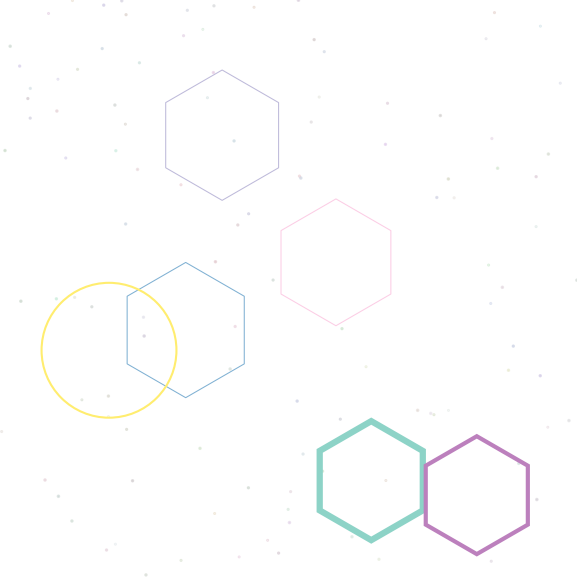[{"shape": "hexagon", "thickness": 3, "radius": 0.52, "center": [0.643, 0.167]}, {"shape": "hexagon", "thickness": 0.5, "radius": 0.56, "center": [0.385, 0.765]}, {"shape": "hexagon", "thickness": 0.5, "radius": 0.59, "center": [0.322, 0.428]}, {"shape": "hexagon", "thickness": 0.5, "radius": 0.55, "center": [0.582, 0.545]}, {"shape": "hexagon", "thickness": 2, "radius": 0.51, "center": [0.826, 0.142]}, {"shape": "circle", "thickness": 1, "radius": 0.58, "center": [0.189, 0.393]}]